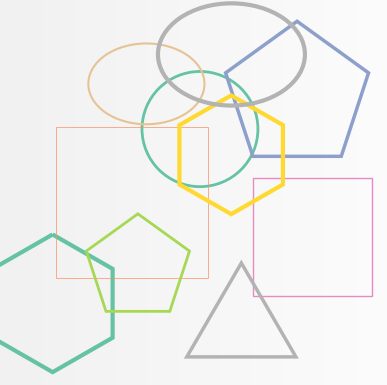[{"shape": "hexagon", "thickness": 3, "radius": 0.89, "center": [0.136, 0.212]}, {"shape": "circle", "thickness": 2, "radius": 0.75, "center": [0.516, 0.665]}, {"shape": "square", "thickness": 0.5, "radius": 0.98, "center": [0.341, 0.474]}, {"shape": "pentagon", "thickness": 2.5, "radius": 0.97, "center": [0.767, 0.751]}, {"shape": "square", "thickness": 1, "radius": 0.76, "center": [0.806, 0.385]}, {"shape": "pentagon", "thickness": 2, "radius": 0.7, "center": [0.356, 0.305]}, {"shape": "hexagon", "thickness": 3, "radius": 0.77, "center": [0.597, 0.598]}, {"shape": "oval", "thickness": 1.5, "radius": 0.75, "center": [0.378, 0.782]}, {"shape": "oval", "thickness": 3, "radius": 0.95, "center": [0.597, 0.859]}, {"shape": "triangle", "thickness": 2.5, "radius": 0.81, "center": [0.623, 0.154]}]